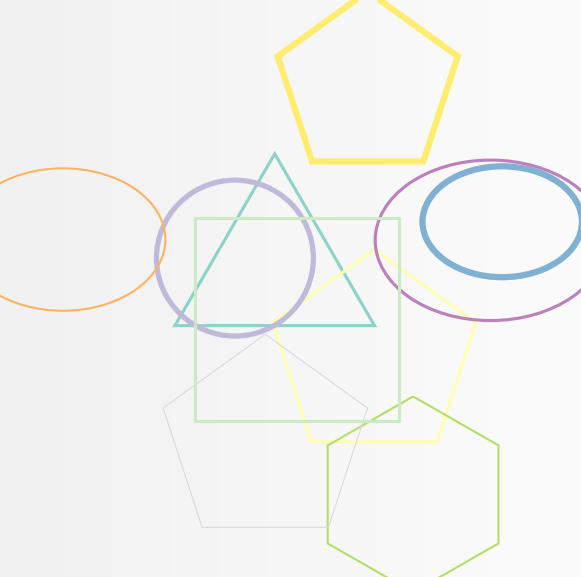[{"shape": "triangle", "thickness": 1.5, "radius": 0.99, "center": [0.473, 0.534]}, {"shape": "pentagon", "thickness": 1.5, "radius": 0.92, "center": [0.644, 0.383]}, {"shape": "circle", "thickness": 2.5, "radius": 0.67, "center": [0.404, 0.552]}, {"shape": "oval", "thickness": 3, "radius": 0.69, "center": [0.864, 0.615]}, {"shape": "oval", "thickness": 1, "radius": 0.88, "center": [0.108, 0.584]}, {"shape": "hexagon", "thickness": 1, "radius": 0.85, "center": [0.711, 0.143]}, {"shape": "pentagon", "thickness": 0.5, "radius": 0.92, "center": [0.456, 0.236]}, {"shape": "oval", "thickness": 1.5, "radius": 0.99, "center": [0.844, 0.583]}, {"shape": "square", "thickness": 1.5, "radius": 0.88, "center": [0.511, 0.446]}, {"shape": "pentagon", "thickness": 3, "radius": 0.81, "center": [0.633, 0.851]}]